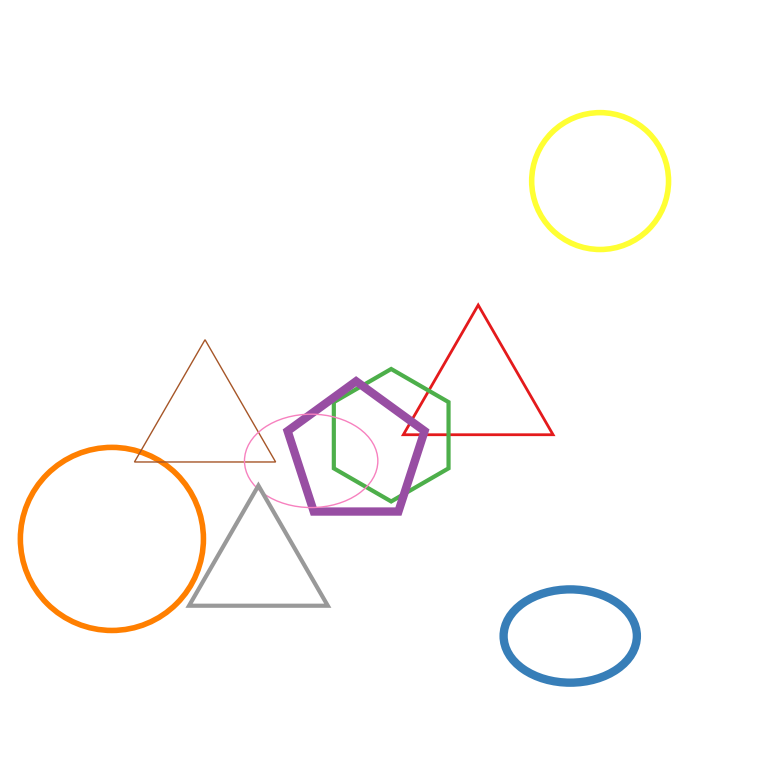[{"shape": "triangle", "thickness": 1, "radius": 0.56, "center": [0.621, 0.492]}, {"shape": "oval", "thickness": 3, "radius": 0.43, "center": [0.741, 0.174]}, {"shape": "hexagon", "thickness": 1.5, "radius": 0.43, "center": [0.508, 0.435]}, {"shape": "pentagon", "thickness": 3, "radius": 0.47, "center": [0.462, 0.411]}, {"shape": "circle", "thickness": 2, "radius": 0.59, "center": [0.145, 0.3]}, {"shape": "circle", "thickness": 2, "radius": 0.44, "center": [0.779, 0.765]}, {"shape": "triangle", "thickness": 0.5, "radius": 0.53, "center": [0.266, 0.453]}, {"shape": "oval", "thickness": 0.5, "radius": 0.43, "center": [0.404, 0.401]}, {"shape": "triangle", "thickness": 1.5, "radius": 0.52, "center": [0.336, 0.265]}]